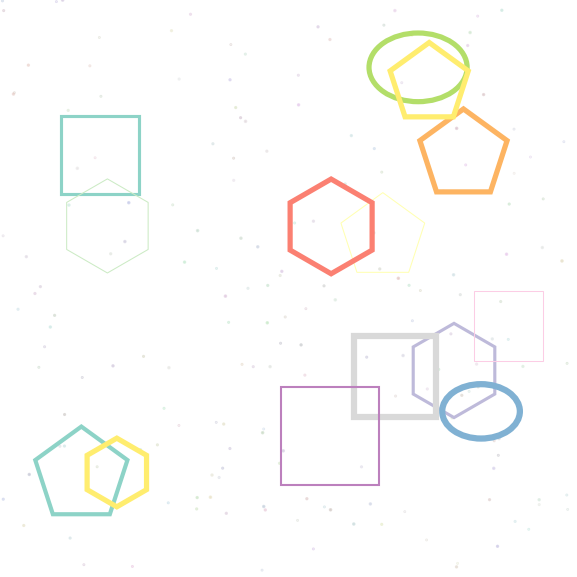[{"shape": "pentagon", "thickness": 2, "radius": 0.42, "center": [0.141, 0.177]}, {"shape": "square", "thickness": 1.5, "radius": 0.34, "center": [0.173, 0.731]}, {"shape": "pentagon", "thickness": 0.5, "radius": 0.38, "center": [0.663, 0.589]}, {"shape": "hexagon", "thickness": 1.5, "radius": 0.41, "center": [0.786, 0.358]}, {"shape": "hexagon", "thickness": 2.5, "radius": 0.41, "center": [0.573, 0.607]}, {"shape": "oval", "thickness": 3, "radius": 0.34, "center": [0.833, 0.287]}, {"shape": "pentagon", "thickness": 2.5, "radius": 0.4, "center": [0.803, 0.731]}, {"shape": "oval", "thickness": 2.5, "radius": 0.42, "center": [0.724, 0.883]}, {"shape": "square", "thickness": 0.5, "radius": 0.3, "center": [0.88, 0.435]}, {"shape": "square", "thickness": 3, "radius": 0.35, "center": [0.683, 0.347]}, {"shape": "square", "thickness": 1, "radius": 0.43, "center": [0.571, 0.244]}, {"shape": "hexagon", "thickness": 0.5, "radius": 0.41, "center": [0.186, 0.608]}, {"shape": "pentagon", "thickness": 2.5, "radius": 0.36, "center": [0.743, 0.854]}, {"shape": "hexagon", "thickness": 2.5, "radius": 0.3, "center": [0.202, 0.181]}]